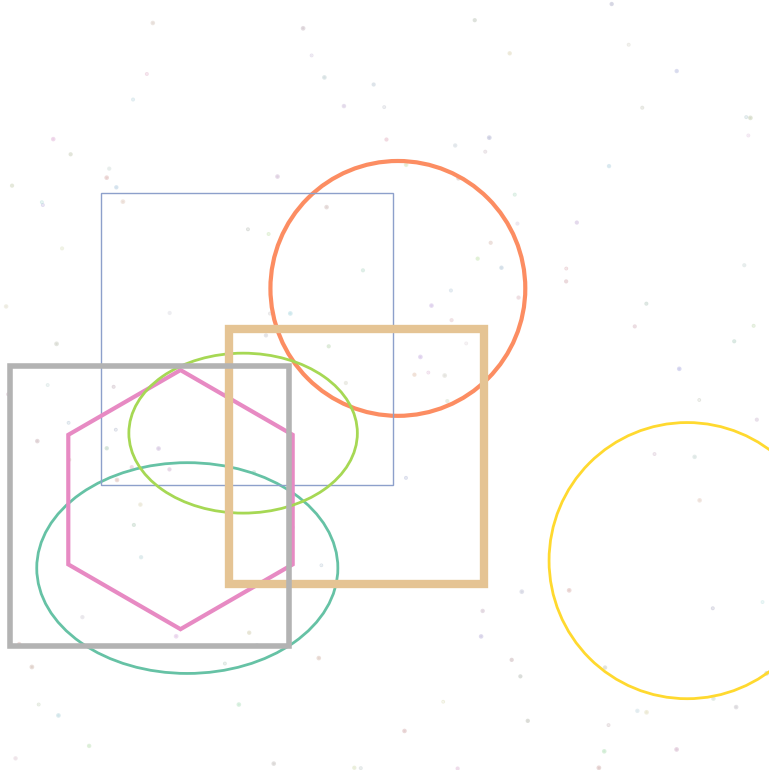[{"shape": "oval", "thickness": 1, "radius": 0.98, "center": [0.243, 0.262]}, {"shape": "circle", "thickness": 1.5, "radius": 0.83, "center": [0.517, 0.625]}, {"shape": "square", "thickness": 0.5, "radius": 0.95, "center": [0.321, 0.56]}, {"shape": "hexagon", "thickness": 1.5, "radius": 0.84, "center": [0.234, 0.351]}, {"shape": "oval", "thickness": 1, "radius": 0.74, "center": [0.316, 0.437]}, {"shape": "circle", "thickness": 1, "radius": 0.9, "center": [0.892, 0.272]}, {"shape": "square", "thickness": 3, "radius": 0.83, "center": [0.463, 0.407]}, {"shape": "square", "thickness": 2, "radius": 0.91, "center": [0.194, 0.343]}]